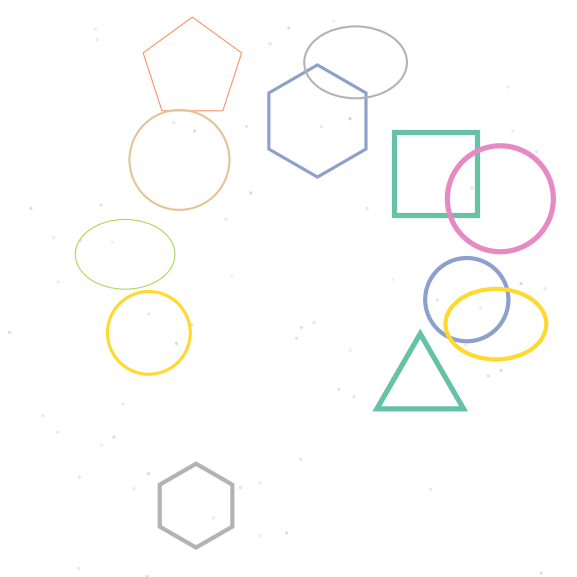[{"shape": "square", "thickness": 2.5, "radius": 0.36, "center": [0.754, 0.698]}, {"shape": "triangle", "thickness": 2.5, "radius": 0.43, "center": [0.728, 0.335]}, {"shape": "pentagon", "thickness": 0.5, "radius": 0.45, "center": [0.333, 0.88]}, {"shape": "hexagon", "thickness": 1.5, "radius": 0.49, "center": [0.55, 0.79]}, {"shape": "circle", "thickness": 2, "radius": 0.36, "center": [0.808, 0.48]}, {"shape": "circle", "thickness": 2.5, "radius": 0.46, "center": [0.866, 0.655]}, {"shape": "oval", "thickness": 0.5, "radius": 0.43, "center": [0.217, 0.559]}, {"shape": "circle", "thickness": 1.5, "radius": 0.36, "center": [0.258, 0.423]}, {"shape": "oval", "thickness": 2, "radius": 0.44, "center": [0.859, 0.438]}, {"shape": "circle", "thickness": 1, "radius": 0.43, "center": [0.311, 0.722]}, {"shape": "hexagon", "thickness": 2, "radius": 0.36, "center": [0.339, 0.124]}, {"shape": "oval", "thickness": 1, "radius": 0.44, "center": [0.616, 0.891]}]